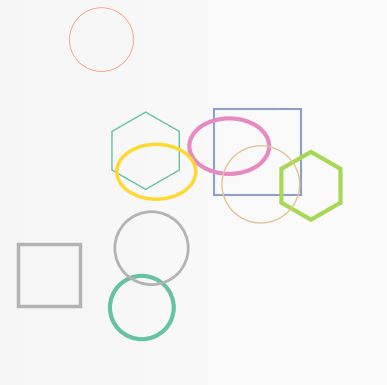[{"shape": "hexagon", "thickness": 1, "radius": 0.5, "center": [0.376, 0.608]}, {"shape": "circle", "thickness": 3, "radius": 0.41, "center": [0.366, 0.201]}, {"shape": "circle", "thickness": 0.5, "radius": 0.41, "center": [0.262, 0.897]}, {"shape": "square", "thickness": 1.5, "radius": 0.56, "center": [0.665, 0.605]}, {"shape": "oval", "thickness": 3, "radius": 0.51, "center": [0.592, 0.62]}, {"shape": "hexagon", "thickness": 3, "radius": 0.44, "center": [0.802, 0.517]}, {"shape": "oval", "thickness": 2.5, "radius": 0.51, "center": [0.403, 0.554]}, {"shape": "circle", "thickness": 1, "radius": 0.5, "center": [0.673, 0.521]}, {"shape": "circle", "thickness": 2, "radius": 0.47, "center": [0.391, 0.355]}, {"shape": "square", "thickness": 2.5, "radius": 0.4, "center": [0.125, 0.286]}]